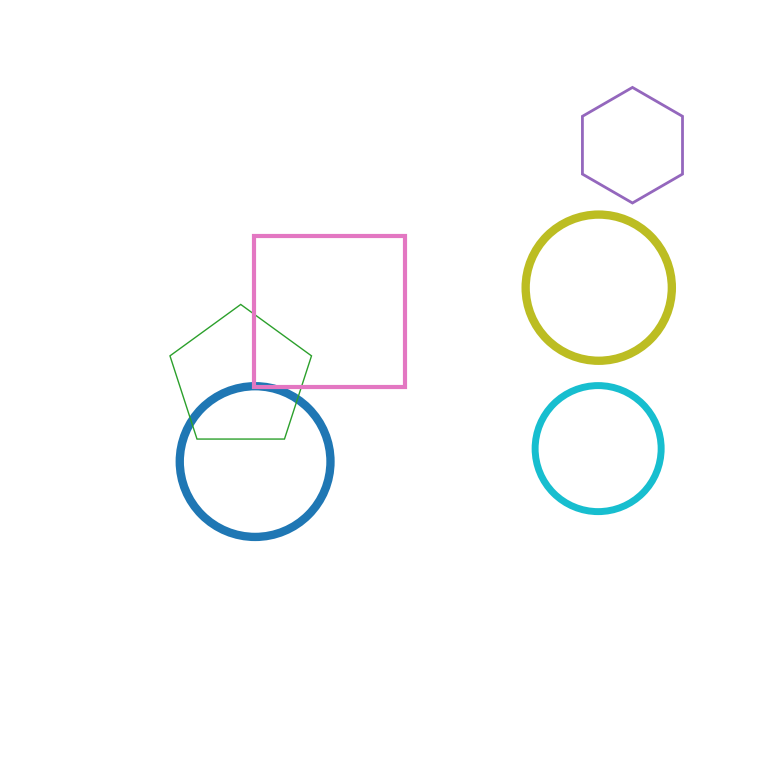[{"shape": "circle", "thickness": 3, "radius": 0.49, "center": [0.331, 0.401]}, {"shape": "pentagon", "thickness": 0.5, "radius": 0.48, "center": [0.313, 0.508]}, {"shape": "hexagon", "thickness": 1, "radius": 0.38, "center": [0.821, 0.811]}, {"shape": "square", "thickness": 1.5, "radius": 0.49, "center": [0.428, 0.595]}, {"shape": "circle", "thickness": 3, "radius": 0.47, "center": [0.778, 0.626]}, {"shape": "circle", "thickness": 2.5, "radius": 0.41, "center": [0.777, 0.417]}]